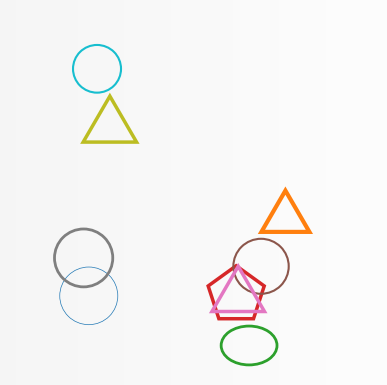[{"shape": "circle", "thickness": 0.5, "radius": 0.37, "center": [0.229, 0.232]}, {"shape": "triangle", "thickness": 3, "radius": 0.36, "center": [0.737, 0.433]}, {"shape": "oval", "thickness": 2, "radius": 0.36, "center": [0.643, 0.103]}, {"shape": "pentagon", "thickness": 2.5, "radius": 0.38, "center": [0.61, 0.234]}, {"shape": "circle", "thickness": 1.5, "radius": 0.36, "center": [0.674, 0.308]}, {"shape": "triangle", "thickness": 2.5, "radius": 0.39, "center": [0.615, 0.23]}, {"shape": "circle", "thickness": 2, "radius": 0.38, "center": [0.216, 0.33]}, {"shape": "triangle", "thickness": 2.5, "radius": 0.4, "center": [0.284, 0.671]}, {"shape": "circle", "thickness": 1.5, "radius": 0.31, "center": [0.25, 0.821]}]